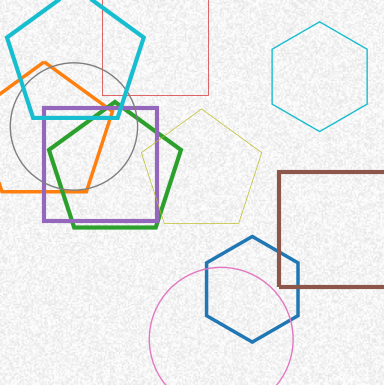[{"shape": "hexagon", "thickness": 2.5, "radius": 0.69, "center": [0.655, 0.249]}, {"shape": "pentagon", "thickness": 2.5, "radius": 0.93, "center": [0.115, 0.653]}, {"shape": "pentagon", "thickness": 3, "radius": 0.9, "center": [0.299, 0.555]}, {"shape": "square", "thickness": 0.5, "radius": 0.69, "center": [0.403, 0.893]}, {"shape": "square", "thickness": 3, "radius": 0.73, "center": [0.261, 0.573]}, {"shape": "square", "thickness": 3, "radius": 0.75, "center": [0.874, 0.403]}, {"shape": "circle", "thickness": 1, "radius": 0.93, "center": [0.575, 0.119]}, {"shape": "circle", "thickness": 1, "radius": 0.83, "center": [0.192, 0.671]}, {"shape": "pentagon", "thickness": 0.5, "radius": 0.82, "center": [0.523, 0.553]}, {"shape": "hexagon", "thickness": 1, "radius": 0.71, "center": [0.83, 0.801]}, {"shape": "pentagon", "thickness": 3, "radius": 0.93, "center": [0.196, 0.845]}]